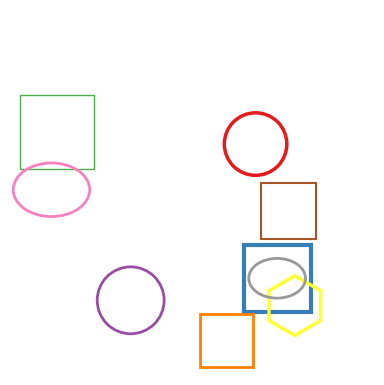[{"shape": "circle", "thickness": 2.5, "radius": 0.41, "center": [0.664, 0.626]}, {"shape": "square", "thickness": 3, "radius": 0.43, "center": [0.721, 0.277]}, {"shape": "square", "thickness": 1, "radius": 0.48, "center": [0.148, 0.656]}, {"shape": "circle", "thickness": 2, "radius": 0.43, "center": [0.339, 0.22]}, {"shape": "square", "thickness": 2, "radius": 0.34, "center": [0.589, 0.116]}, {"shape": "hexagon", "thickness": 2.5, "radius": 0.39, "center": [0.766, 0.206]}, {"shape": "square", "thickness": 1.5, "radius": 0.36, "center": [0.749, 0.452]}, {"shape": "oval", "thickness": 2, "radius": 0.5, "center": [0.134, 0.507]}, {"shape": "oval", "thickness": 2, "radius": 0.37, "center": [0.72, 0.277]}]